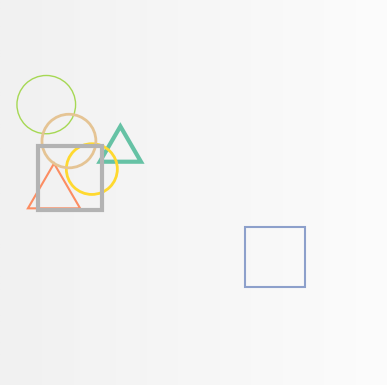[{"shape": "triangle", "thickness": 3, "radius": 0.31, "center": [0.311, 0.611]}, {"shape": "triangle", "thickness": 1.5, "radius": 0.39, "center": [0.139, 0.498]}, {"shape": "square", "thickness": 1.5, "radius": 0.39, "center": [0.71, 0.331]}, {"shape": "circle", "thickness": 1, "radius": 0.38, "center": [0.119, 0.728]}, {"shape": "circle", "thickness": 2, "radius": 0.33, "center": [0.237, 0.561]}, {"shape": "circle", "thickness": 2, "radius": 0.35, "center": [0.178, 0.634]}, {"shape": "square", "thickness": 3, "radius": 0.42, "center": [0.18, 0.538]}]